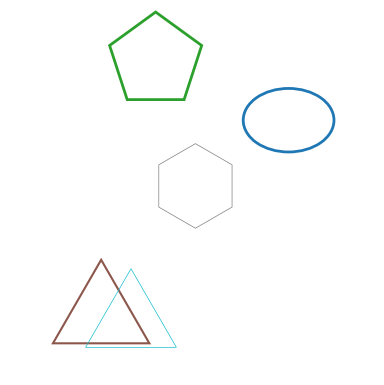[{"shape": "oval", "thickness": 2, "radius": 0.59, "center": [0.75, 0.688]}, {"shape": "pentagon", "thickness": 2, "radius": 0.63, "center": [0.404, 0.843]}, {"shape": "triangle", "thickness": 1.5, "radius": 0.72, "center": [0.263, 0.181]}, {"shape": "hexagon", "thickness": 0.5, "radius": 0.55, "center": [0.508, 0.517]}, {"shape": "triangle", "thickness": 0.5, "radius": 0.68, "center": [0.34, 0.166]}]